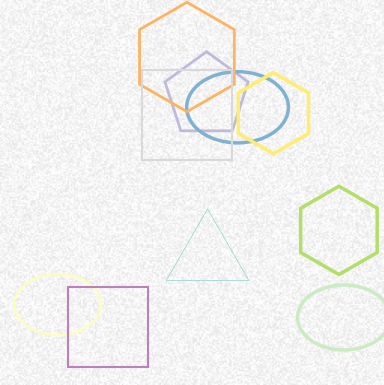[{"shape": "triangle", "thickness": 0.5, "radius": 0.62, "center": [0.539, 0.334]}, {"shape": "oval", "thickness": 1.5, "radius": 0.57, "center": [0.15, 0.209]}, {"shape": "pentagon", "thickness": 2, "radius": 0.57, "center": [0.537, 0.752]}, {"shape": "oval", "thickness": 2.5, "radius": 0.66, "center": [0.617, 0.721]}, {"shape": "hexagon", "thickness": 2, "radius": 0.71, "center": [0.486, 0.852]}, {"shape": "hexagon", "thickness": 2.5, "radius": 0.57, "center": [0.88, 0.402]}, {"shape": "square", "thickness": 1.5, "radius": 0.59, "center": [0.485, 0.7]}, {"shape": "square", "thickness": 1.5, "radius": 0.52, "center": [0.28, 0.15]}, {"shape": "oval", "thickness": 2.5, "radius": 0.6, "center": [0.893, 0.175]}, {"shape": "hexagon", "thickness": 2.5, "radius": 0.53, "center": [0.71, 0.706]}]